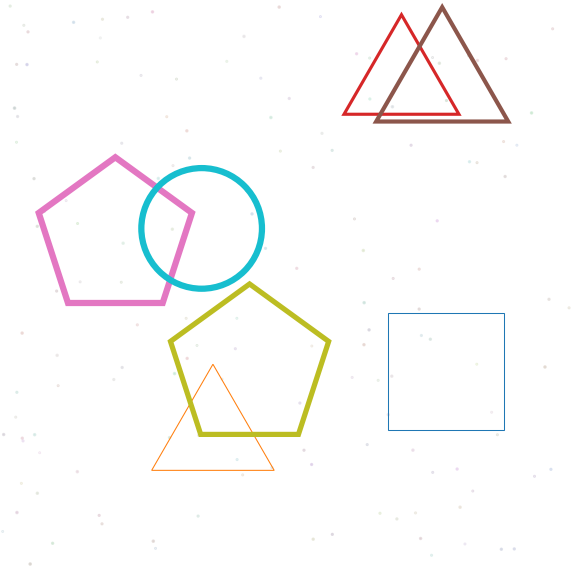[{"shape": "square", "thickness": 0.5, "radius": 0.5, "center": [0.772, 0.356]}, {"shape": "triangle", "thickness": 0.5, "radius": 0.61, "center": [0.369, 0.246]}, {"shape": "triangle", "thickness": 1.5, "radius": 0.57, "center": [0.695, 0.859]}, {"shape": "triangle", "thickness": 2, "radius": 0.66, "center": [0.766, 0.855]}, {"shape": "pentagon", "thickness": 3, "radius": 0.7, "center": [0.2, 0.587]}, {"shape": "pentagon", "thickness": 2.5, "radius": 0.72, "center": [0.432, 0.363]}, {"shape": "circle", "thickness": 3, "radius": 0.52, "center": [0.349, 0.604]}]